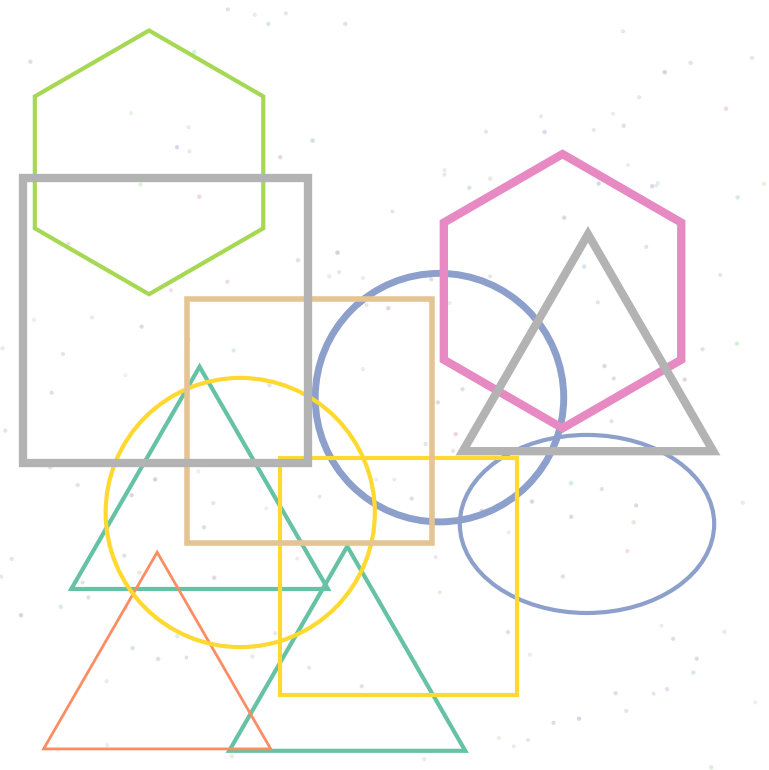[{"shape": "triangle", "thickness": 1.5, "radius": 0.96, "center": [0.259, 0.331]}, {"shape": "triangle", "thickness": 1.5, "radius": 0.89, "center": [0.451, 0.113]}, {"shape": "triangle", "thickness": 1, "radius": 0.85, "center": [0.204, 0.113]}, {"shape": "oval", "thickness": 1.5, "radius": 0.83, "center": [0.762, 0.32]}, {"shape": "circle", "thickness": 2.5, "radius": 0.81, "center": [0.571, 0.484]}, {"shape": "hexagon", "thickness": 3, "radius": 0.89, "center": [0.731, 0.622]}, {"shape": "hexagon", "thickness": 1.5, "radius": 0.86, "center": [0.194, 0.789]}, {"shape": "circle", "thickness": 1.5, "radius": 0.87, "center": [0.312, 0.334]}, {"shape": "square", "thickness": 1.5, "radius": 0.77, "center": [0.517, 0.251]}, {"shape": "square", "thickness": 2, "radius": 0.79, "center": [0.402, 0.453]}, {"shape": "triangle", "thickness": 3, "radius": 0.94, "center": [0.764, 0.508]}, {"shape": "square", "thickness": 3, "radius": 0.92, "center": [0.215, 0.584]}]